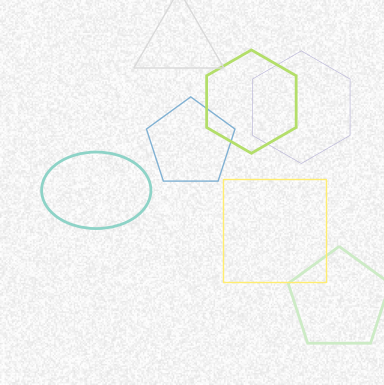[{"shape": "oval", "thickness": 2, "radius": 0.71, "center": [0.25, 0.506]}, {"shape": "hexagon", "thickness": 0.5, "radius": 0.73, "center": [0.783, 0.722]}, {"shape": "pentagon", "thickness": 1, "radius": 0.6, "center": [0.495, 0.627]}, {"shape": "hexagon", "thickness": 2, "radius": 0.67, "center": [0.653, 0.736]}, {"shape": "triangle", "thickness": 1, "radius": 0.68, "center": [0.465, 0.891]}, {"shape": "pentagon", "thickness": 2, "radius": 0.69, "center": [0.881, 0.221]}, {"shape": "square", "thickness": 1, "radius": 0.67, "center": [0.712, 0.401]}]